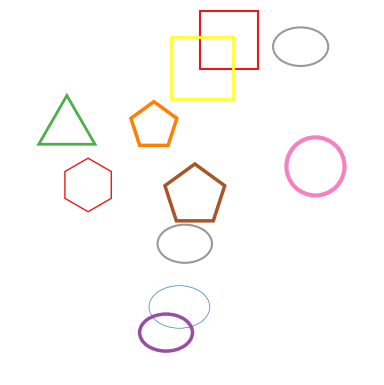[{"shape": "hexagon", "thickness": 1, "radius": 0.35, "center": [0.229, 0.52]}, {"shape": "square", "thickness": 1.5, "radius": 0.37, "center": [0.594, 0.897]}, {"shape": "oval", "thickness": 0.5, "radius": 0.39, "center": [0.466, 0.203]}, {"shape": "triangle", "thickness": 2, "radius": 0.42, "center": [0.174, 0.668]}, {"shape": "oval", "thickness": 2.5, "radius": 0.34, "center": [0.431, 0.136]}, {"shape": "pentagon", "thickness": 2.5, "radius": 0.31, "center": [0.4, 0.673]}, {"shape": "square", "thickness": 2, "radius": 0.4, "center": [0.525, 0.822]}, {"shape": "pentagon", "thickness": 2.5, "radius": 0.41, "center": [0.506, 0.492]}, {"shape": "circle", "thickness": 3, "radius": 0.38, "center": [0.819, 0.568]}, {"shape": "oval", "thickness": 1.5, "radius": 0.36, "center": [0.781, 0.879]}, {"shape": "oval", "thickness": 1.5, "radius": 0.35, "center": [0.48, 0.367]}]